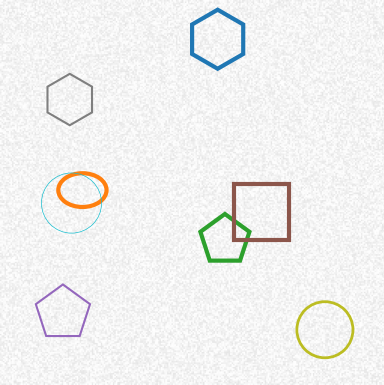[{"shape": "hexagon", "thickness": 3, "radius": 0.38, "center": [0.565, 0.898]}, {"shape": "oval", "thickness": 3, "radius": 0.31, "center": [0.214, 0.506]}, {"shape": "pentagon", "thickness": 3, "radius": 0.33, "center": [0.584, 0.377]}, {"shape": "pentagon", "thickness": 1.5, "radius": 0.37, "center": [0.163, 0.187]}, {"shape": "square", "thickness": 3, "radius": 0.36, "center": [0.679, 0.449]}, {"shape": "hexagon", "thickness": 1.5, "radius": 0.33, "center": [0.181, 0.741]}, {"shape": "circle", "thickness": 2, "radius": 0.36, "center": [0.844, 0.144]}, {"shape": "circle", "thickness": 0.5, "radius": 0.39, "center": [0.186, 0.473]}]